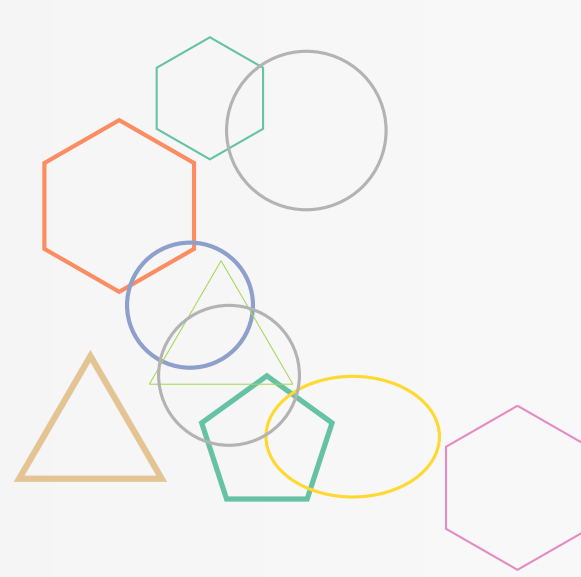[{"shape": "pentagon", "thickness": 2.5, "radius": 0.59, "center": [0.459, 0.23]}, {"shape": "hexagon", "thickness": 1, "radius": 0.53, "center": [0.361, 0.829]}, {"shape": "hexagon", "thickness": 2, "radius": 0.74, "center": [0.205, 0.642]}, {"shape": "circle", "thickness": 2, "radius": 0.54, "center": [0.327, 0.471]}, {"shape": "hexagon", "thickness": 1, "radius": 0.71, "center": [0.89, 0.154]}, {"shape": "triangle", "thickness": 0.5, "radius": 0.71, "center": [0.38, 0.405]}, {"shape": "oval", "thickness": 1.5, "radius": 0.75, "center": [0.607, 0.243]}, {"shape": "triangle", "thickness": 3, "radius": 0.71, "center": [0.156, 0.241]}, {"shape": "circle", "thickness": 1.5, "radius": 0.69, "center": [0.527, 0.773]}, {"shape": "circle", "thickness": 1.5, "radius": 0.61, "center": [0.394, 0.349]}]